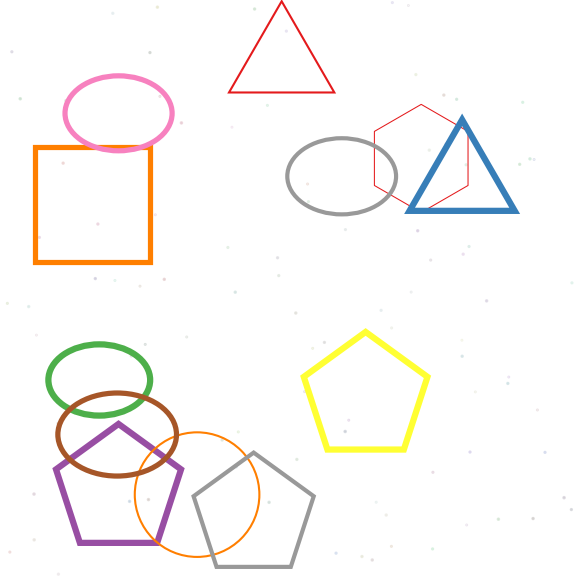[{"shape": "hexagon", "thickness": 0.5, "radius": 0.47, "center": [0.729, 0.725]}, {"shape": "triangle", "thickness": 1, "radius": 0.53, "center": [0.488, 0.892]}, {"shape": "triangle", "thickness": 3, "radius": 0.53, "center": [0.8, 0.687]}, {"shape": "oval", "thickness": 3, "radius": 0.44, "center": [0.172, 0.341]}, {"shape": "pentagon", "thickness": 3, "radius": 0.57, "center": [0.205, 0.151]}, {"shape": "circle", "thickness": 1, "radius": 0.54, "center": [0.341, 0.143]}, {"shape": "square", "thickness": 2.5, "radius": 0.5, "center": [0.161, 0.645]}, {"shape": "pentagon", "thickness": 3, "radius": 0.56, "center": [0.633, 0.312]}, {"shape": "oval", "thickness": 2.5, "radius": 0.51, "center": [0.203, 0.247]}, {"shape": "oval", "thickness": 2.5, "radius": 0.46, "center": [0.205, 0.803]}, {"shape": "oval", "thickness": 2, "radius": 0.47, "center": [0.592, 0.694]}, {"shape": "pentagon", "thickness": 2, "radius": 0.55, "center": [0.439, 0.106]}]